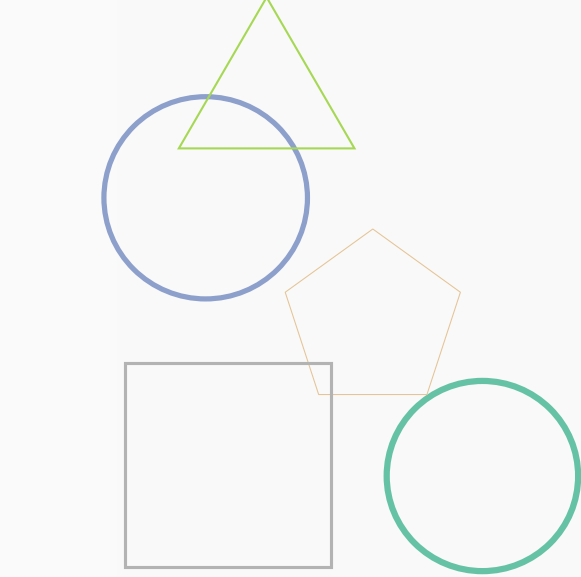[{"shape": "circle", "thickness": 3, "radius": 0.82, "center": [0.83, 0.175]}, {"shape": "circle", "thickness": 2.5, "radius": 0.88, "center": [0.354, 0.657]}, {"shape": "triangle", "thickness": 1, "radius": 0.87, "center": [0.459, 0.829]}, {"shape": "pentagon", "thickness": 0.5, "radius": 0.79, "center": [0.641, 0.444]}, {"shape": "square", "thickness": 1.5, "radius": 0.88, "center": [0.392, 0.194]}]